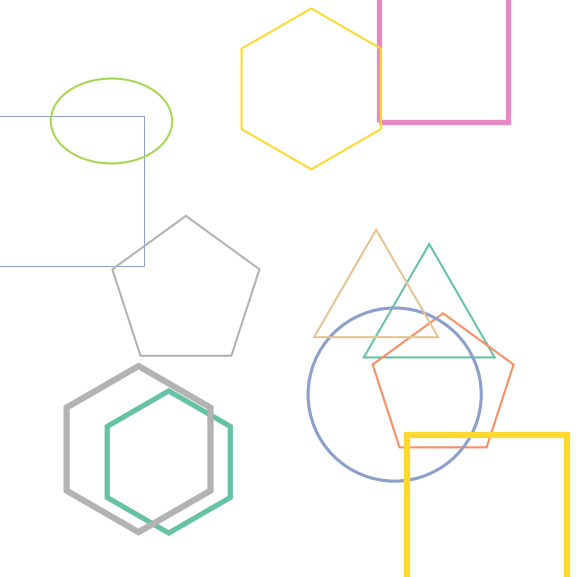[{"shape": "hexagon", "thickness": 2.5, "radius": 0.62, "center": [0.292, 0.199]}, {"shape": "triangle", "thickness": 1, "radius": 0.65, "center": [0.743, 0.446]}, {"shape": "pentagon", "thickness": 1, "radius": 0.64, "center": [0.767, 0.328]}, {"shape": "square", "thickness": 0.5, "radius": 0.65, "center": [0.12, 0.668]}, {"shape": "circle", "thickness": 1.5, "radius": 0.75, "center": [0.683, 0.316]}, {"shape": "square", "thickness": 2.5, "radius": 0.56, "center": [0.768, 0.9]}, {"shape": "oval", "thickness": 1, "radius": 0.53, "center": [0.193, 0.79]}, {"shape": "hexagon", "thickness": 1, "radius": 0.7, "center": [0.539, 0.845]}, {"shape": "square", "thickness": 3, "radius": 0.69, "center": [0.843, 0.107]}, {"shape": "triangle", "thickness": 1, "radius": 0.62, "center": [0.651, 0.477]}, {"shape": "pentagon", "thickness": 1, "radius": 0.67, "center": [0.322, 0.491]}, {"shape": "hexagon", "thickness": 3, "radius": 0.72, "center": [0.24, 0.221]}]